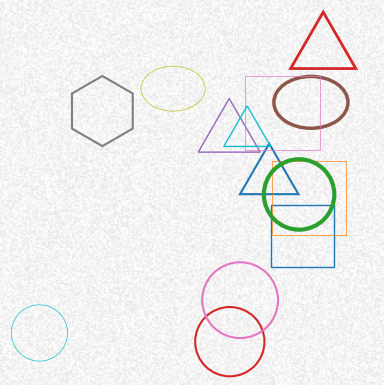[{"shape": "triangle", "thickness": 1.5, "radius": 0.44, "center": [0.699, 0.539]}, {"shape": "square", "thickness": 1, "radius": 0.41, "center": [0.786, 0.387]}, {"shape": "square", "thickness": 0.5, "radius": 0.48, "center": [0.803, 0.486]}, {"shape": "circle", "thickness": 3, "radius": 0.46, "center": [0.777, 0.495]}, {"shape": "circle", "thickness": 1.5, "radius": 0.45, "center": [0.597, 0.113]}, {"shape": "triangle", "thickness": 2, "radius": 0.49, "center": [0.84, 0.871]}, {"shape": "triangle", "thickness": 1, "radius": 0.46, "center": [0.595, 0.651]}, {"shape": "oval", "thickness": 2.5, "radius": 0.48, "center": [0.808, 0.734]}, {"shape": "square", "thickness": 0.5, "radius": 0.48, "center": [0.733, 0.707]}, {"shape": "circle", "thickness": 1.5, "radius": 0.49, "center": [0.624, 0.22]}, {"shape": "hexagon", "thickness": 1.5, "radius": 0.46, "center": [0.266, 0.712]}, {"shape": "oval", "thickness": 0.5, "radius": 0.42, "center": [0.45, 0.77]}, {"shape": "circle", "thickness": 0.5, "radius": 0.37, "center": [0.102, 0.135]}, {"shape": "triangle", "thickness": 1, "radius": 0.35, "center": [0.642, 0.655]}]